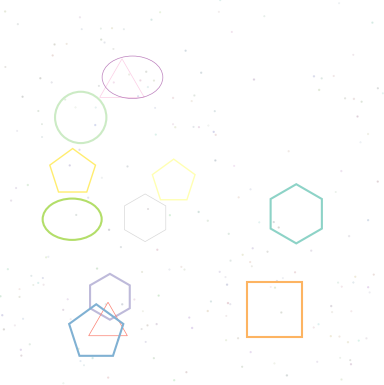[{"shape": "hexagon", "thickness": 1.5, "radius": 0.38, "center": [0.769, 0.445]}, {"shape": "pentagon", "thickness": 1, "radius": 0.29, "center": [0.451, 0.528]}, {"shape": "hexagon", "thickness": 1.5, "radius": 0.3, "center": [0.285, 0.229]}, {"shape": "triangle", "thickness": 0.5, "radius": 0.29, "center": [0.281, 0.157]}, {"shape": "pentagon", "thickness": 1.5, "radius": 0.37, "center": [0.25, 0.136]}, {"shape": "square", "thickness": 1.5, "radius": 0.36, "center": [0.713, 0.197]}, {"shape": "oval", "thickness": 1.5, "radius": 0.38, "center": [0.187, 0.431]}, {"shape": "triangle", "thickness": 0.5, "radius": 0.33, "center": [0.317, 0.78]}, {"shape": "hexagon", "thickness": 0.5, "radius": 0.31, "center": [0.377, 0.434]}, {"shape": "oval", "thickness": 0.5, "radius": 0.39, "center": [0.344, 0.799]}, {"shape": "circle", "thickness": 1.5, "radius": 0.33, "center": [0.21, 0.695]}, {"shape": "pentagon", "thickness": 1, "radius": 0.31, "center": [0.189, 0.552]}]